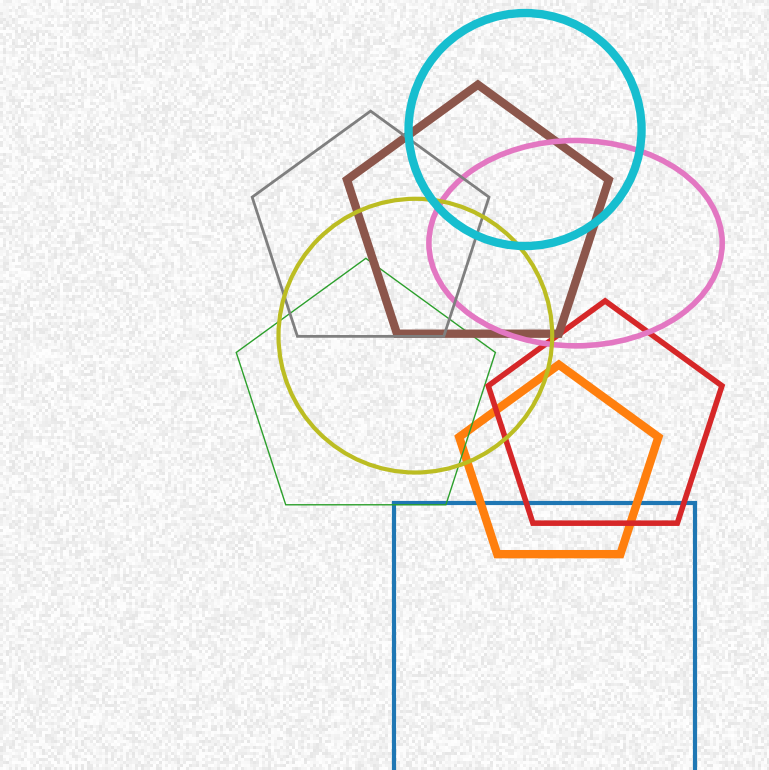[{"shape": "square", "thickness": 1.5, "radius": 0.98, "center": [0.707, 0.151]}, {"shape": "pentagon", "thickness": 3, "radius": 0.68, "center": [0.726, 0.39]}, {"shape": "pentagon", "thickness": 0.5, "radius": 0.88, "center": [0.475, 0.488]}, {"shape": "pentagon", "thickness": 2, "radius": 0.8, "center": [0.786, 0.45]}, {"shape": "pentagon", "thickness": 3, "radius": 0.89, "center": [0.621, 0.711]}, {"shape": "oval", "thickness": 2, "radius": 0.95, "center": [0.747, 0.684]}, {"shape": "pentagon", "thickness": 1, "radius": 0.81, "center": [0.481, 0.694]}, {"shape": "circle", "thickness": 1.5, "radius": 0.89, "center": [0.539, 0.564]}, {"shape": "circle", "thickness": 3, "radius": 0.76, "center": [0.682, 0.832]}]